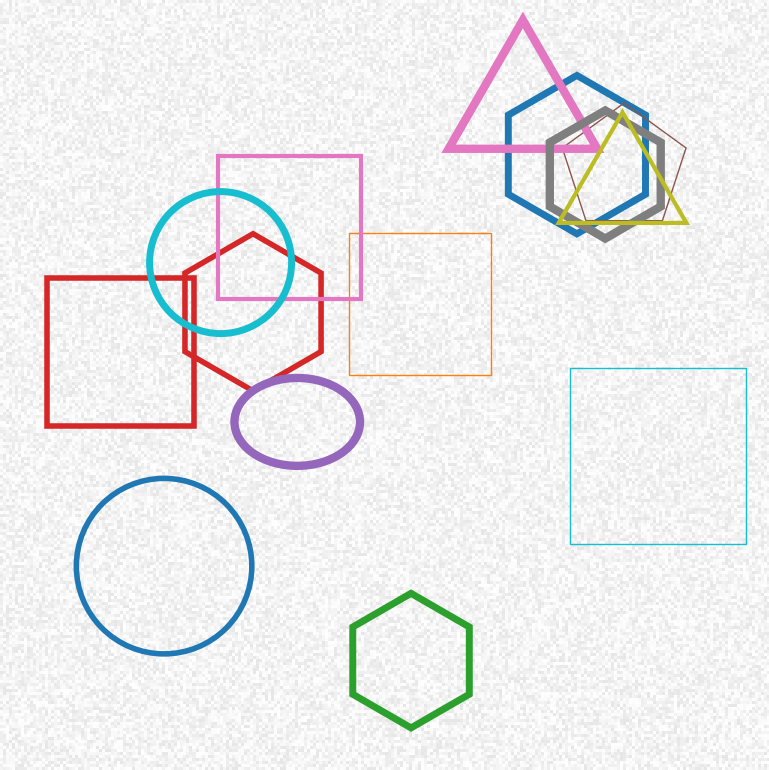[{"shape": "hexagon", "thickness": 2.5, "radius": 0.51, "center": [0.749, 0.799]}, {"shape": "circle", "thickness": 2, "radius": 0.57, "center": [0.213, 0.265]}, {"shape": "square", "thickness": 0.5, "radius": 0.46, "center": [0.545, 0.605]}, {"shape": "hexagon", "thickness": 2.5, "radius": 0.44, "center": [0.534, 0.142]}, {"shape": "square", "thickness": 2, "radius": 0.48, "center": [0.156, 0.543]}, {"shape": "hexagon", "thickness": 2, "radius": 0.51, "center": [0.329, 0.594]}, {"shape": "oval", "thickness": 3, "radius": 0.41, "center": [0.386, 0.452]}, {"shape": "pentagon", "thickness": 0.5, "radius": 0.42, "center": [0.811, 0.782]}, {"shape": "triangle", "thickness": 3, "radius": 0.56, "center": [0.679, 0.862]}, {"shape": "square", "thickness": 1.5, "radius": 0.46, "center": [0.376, 0.705]}, {"shape": "hexagon", "thickness": 3, "radius": 0.42, "center": [0.786, 0.773]}, {"shape": "triangle", "thickness": 1.5, "radius": 0.48, "center": [0.808, 0.758]}, {"shape": "square", "thickness": 0.5, "radius": 0.57, "center": [0.854, 0.408]}, {"shape": "circle", "thickness": 2.5, "radius": 0.46, "center": [0.286, 0.659]}]